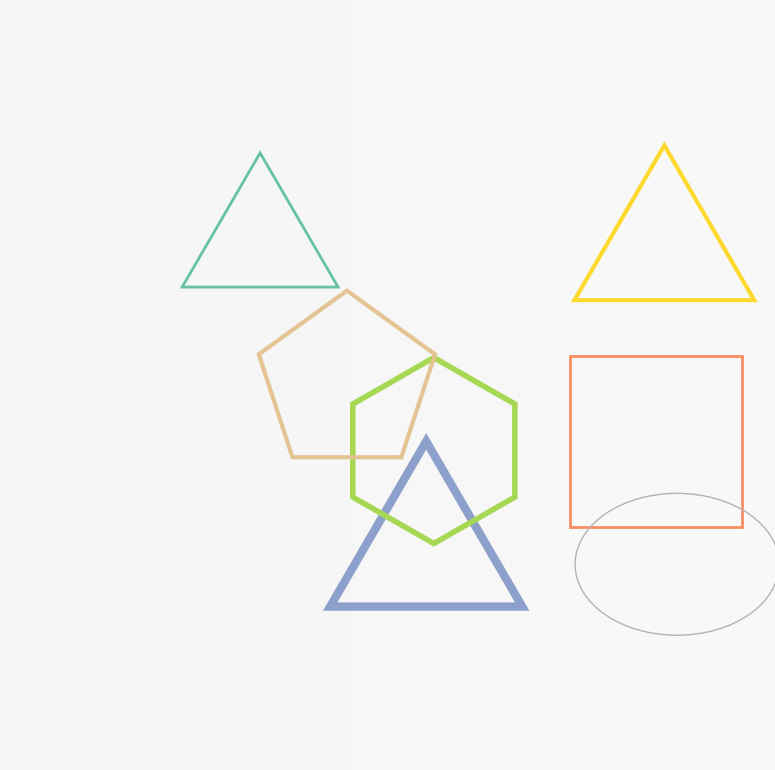[{"shape": "triangle", "thickness": 1, "radius": 0.58, "center": [0.336, 0.685]}, {"shape": "square", "thickness": 1, "radius": 0.55, "center": [0.846, 0.427]}, {"shape": "triangle", "thickness": 3, "radius": 0.72, "center": [0.55, 0.284]}, {"shape": "hexagon", "thickness": 2, "radius": 0.6, "center": [0.56, 0.415]}, {"shape": "triangle", "thickness": 1.5, "radius": 0.67, "center": [0.857, 0.677]}, {"shape": "pentagon", "thickness": 1.5, "radius": 0.6, "center": [0.448, 0.503]}, {"shape": "oval", "thickness": 0.5, "radius": 0.66, "center": [0.874, 0.267]}]